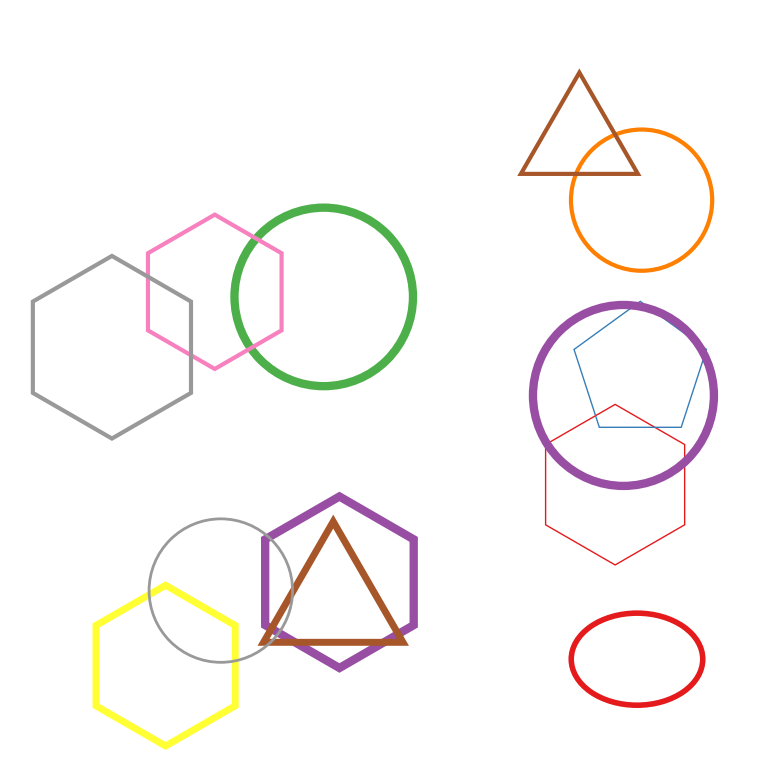[{"shape": "oval", "thickness": 2, "radius": 0.43, "center": [0.827, 0.144]}, {"shape": "hexagon", "thickness": 0.5, "radius": 0.52, "center": [0.799, 0.371]}, {"shape": "pentagon", "thickness": 0.5, "radius": 0.45, "center": [0.832, 0.518]}, {"shape": "circle", "thickness": 3, "radius": 0.58, "center": [0.42, 0.614]}, {"shape": "hexagon", "thickness": 3, "radius": 0.56, "center": [0.441, 0.244]}, {"shape": "circle", "thickness": 3, "radius": 0.59, "center": [0.81, 0.486]}, {"shape": "circle", "thickness": 1.5, "radius": 0.46, "center": [0.833, 0.74]}, {"shape": "hexagon", "thickness": 2.5, "radius": 0.52, "center": [0.215, 0.136]}, {"shape": "triangle", "thickness": 2.5, "radius": 0.52, "center": [0.433, 0.218]}, {"shape": "triangle", "thickness": 1.5, "radius": 0.44, "center": [0.752, 0.818]}, {"shape": "hexagon", "thickness": 1.5, "radius": 0.5, "center": [0.279, 0.621]}, {"shape": "circle", "thickness": 1, "radius": 0.47, "center": [0.287, 0.233]}, {"shape": "hexagon", "thickness": 1.5, "radius": 0.59, "center": [0.145, 0.549]}]